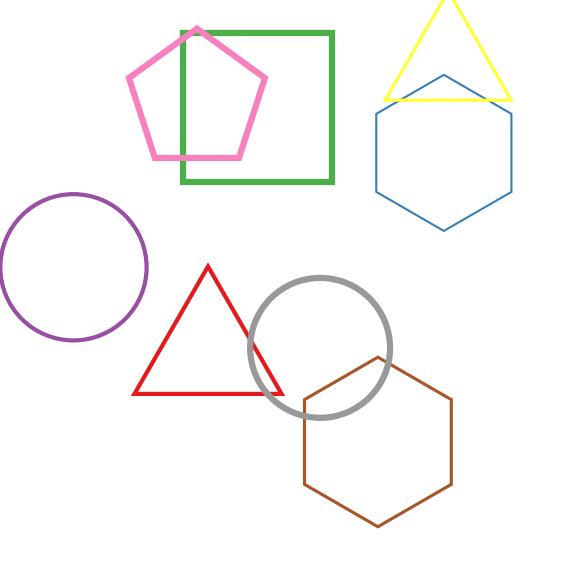[{"shape": "triangle", "thickness": 2, "radius": 0.74, "center": [0.36, 0.391]}, {"shape": "hexagon", "thickness": 1, "radius": 0.68, "center": [0.769, 0.734]}, {"shape": "square", "thickness": 3, "radius": 0.65, "center": [0.446, 0.814]}, {"shape": "circle", "thickness": 2, "radius": 0.63, "center": [0.127, 0.536]}, {"shape": "triangle", "thickness": 1.5, "radius": 0.63, "center": [0.776, 0.889]}, {"shape": "hexagon", "thickness": 1.5, "radius": 0.73, "center": [0.654, 0.234]}, {"shape": "pentagon", "thickness": 3, "radius": 0.62, "center": [0.341, 0.826]}, {"shape": "circle", "thickness": 3, "radius": 0.61, "center": [0.554, 0.397]}]